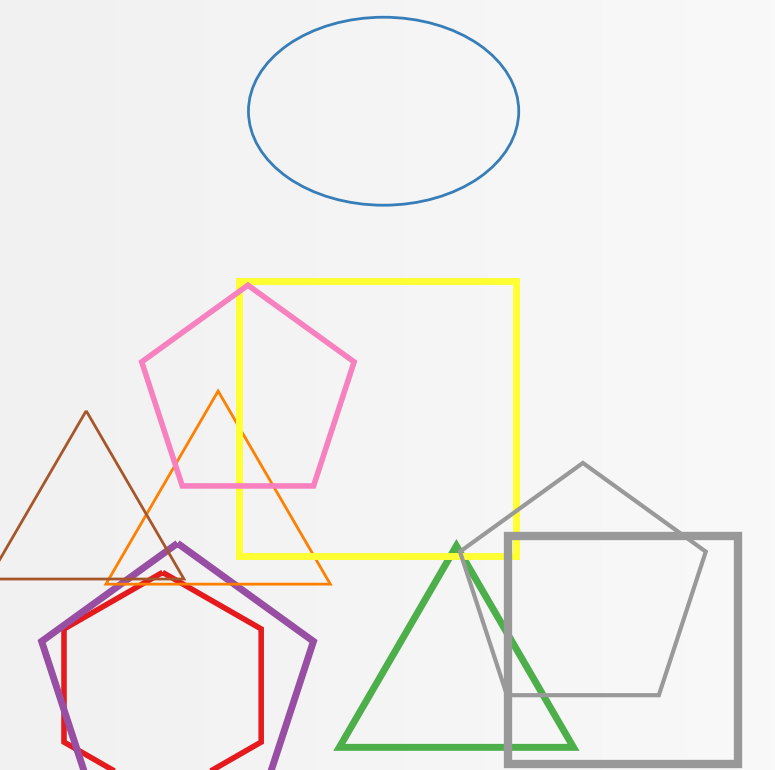[{"shape": "hexagon", "thickness": 2, "radius": 0.73, "center": [0.21, 0.11]}, {"shape": "oval", "thickness": 1, "radius": 0.87, "center": [0.495, 0.856]}, {"shape": "triangle", "thickness": 2.5, "radius": 0.87, "center": [0.589, 0.117]}, {"shape": "pentagon", "thickness": 2.5, "radius": 0.92, "center": [0.229, 0.11]}, {"shape": "triangle", "thickness": 1, "radius": 0.84, "center": [0.281, 0.325]}, {"shape": "square", "thickness": 2.5, "radius": 0.89, "center": [0.487, 0.456]}, {"shape": "triangle", "thickness": 1, "radius": 0.73, "center": [0.111, 0.321]}, {"shape": "pentagon", "thickness": 2, "radius": 0.72, "center": [0.32, 0.485]}, {"shape": "square", "thickness": 3, "radius": 0.74, "center": [0.804, 0.156]}, {"shape": "pentagon", "thickness": 1.5, "radius": 0.83, "center": [0.752, 0.232]}]